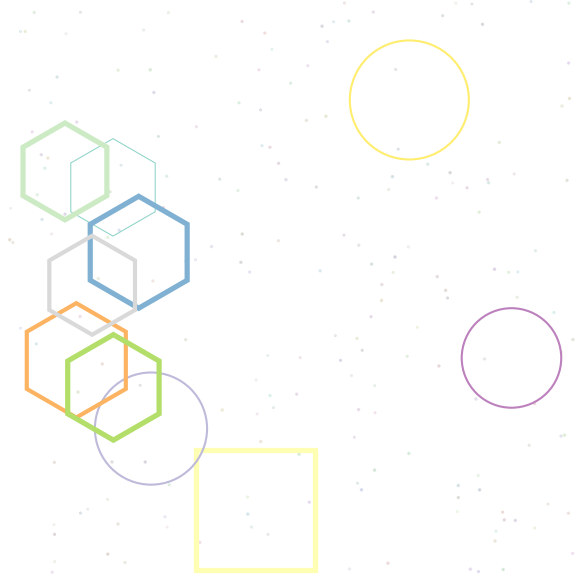[{"shape": "hexagon", "thickness": 0.5, "radius": 0.42, "center": [0.196, 0.675]}, {"shape": "square", "thickness": 2.5, "radius": 0.52, "center": [0.442, 0.116]}, {"shape": "circle", "thickness": 1, "radius": 0.49, "center": [0.261, 0.257]}, {"shape": "hexagon", "thickness": 2.5, "radius": 0.48, "center": [0.24, 0.562]}, {"shape": "hexagon", "thickness": 2, "radius": 0.5, "center": [0.132, 0.375]}, {"shape": "hexagon", "thickness": 2.5, "radius": 0.46, "center": [0.196, 0.328]}, {"shape": "hexagon", "thickness": 2, "radius": 0.43, "center": [0.16, 0.505]}, {"shape": "circle", "thickness": 1, "radius": 0.43, "center": [0.886, 0.379]}, {"shape": "hexagon", "thickness": 2.5, "radius": 0.42, "center": [0.112, 0.702]}, {"shape": "circle", "thickness": 1, "radius": 0.52, "center": [0.709, 0.826]}]